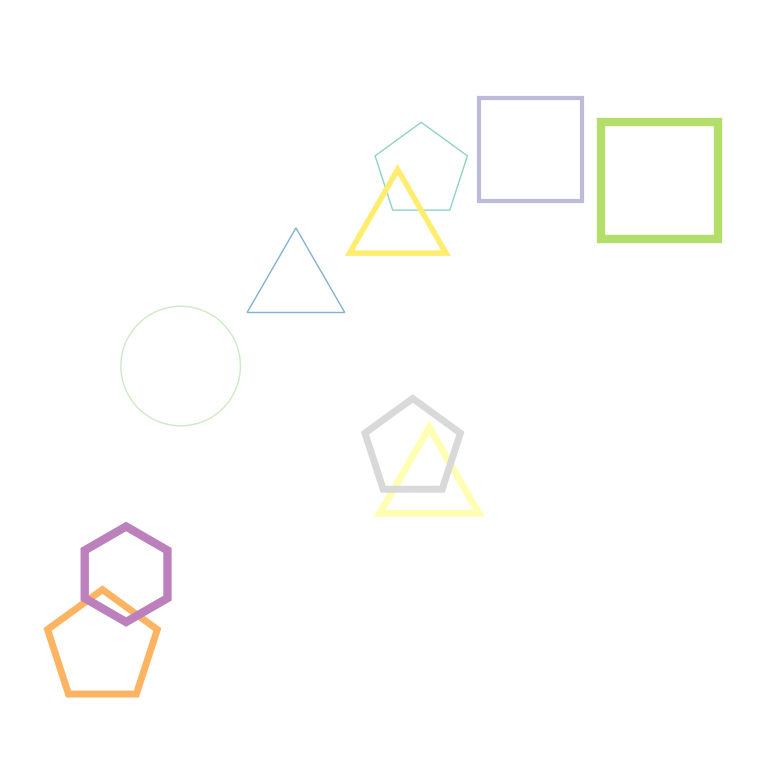[{"shape": "pentagon", "thickness": 0.5, "radius": 0.32, "center": [0.547, 0.778]}, {"shape": "triangle", "thickness": 2.5, "radius": 0.37, "center": [0.558, 0.371]}, {"shape": "square", "thickness": 1.5, "radius": 0.33, "center": [0.688, 0.806]}, {"shape": "triangle", "thickness": 0.5, "radius": 0.37, "center": [0.384, 0.631]}, {"shape": "pentagon", "thickness": 2.5, "radius": 0.37, "center": [0.133, 0.159]}, {"shape": "square", "thickness": 3, "radius": 0.38, "center": [0.857, 0.766]}, {"shape": "pentagon", "thickness": 2.5, "radius": 0.33, "center": [0.536, 0.417]}, {"shape": "hexagon", "thickness": 3, "radius": 0.31, "center": [0.164, 0.254]}, {"shape": "circle", "thickness": 0.5, "radius": 0.39, "center": [0.235, 0.525]}, {"shape": "triangle", "thickness": 2, "radius": 0.36, "center": [0.517, 0.707]}]